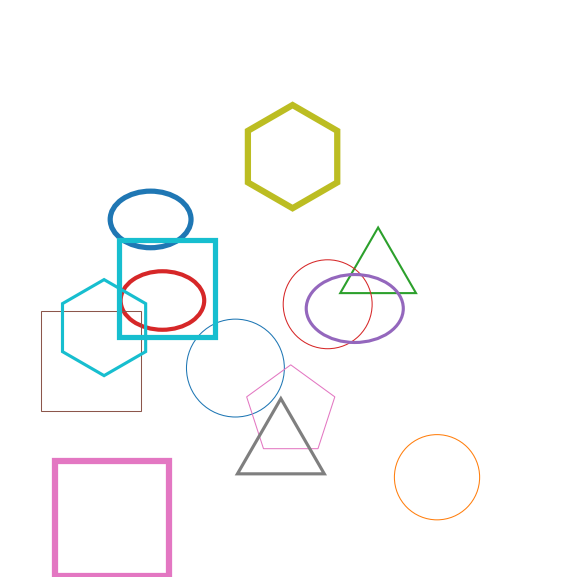[{"shape": "oval", "thickness": 2.5, "radius": 0.35, "center": [0.261, 0.619]}, {"shape": "circle", "thickness": 0.5, "radius": 0.42, "center": [0.408, 0.362]}, {"shape": "circle", "thickness": 0.5, "radius": 0.37, "center": [0.757, 0.173]}, {"shape": "triangle", "thickness": 1, "radius": 0.38, "center": [0.655, 0.529]}, {"shape": "circle", "thickness": 0.5, "radius": 0.38, "center": [0.567, 0.472]}, {"shape": "oval", "thickness": 2, "radius": 0.36, "center": [0.281, 0.479]}, {"shape": "oval", "thickness": 1.5, "radius": 0.42, "center": [0.614, 0.465]}, {"shape": "square", "thickness": 0.5, "radius": 0.43, "center": [0.157, 0.374]}, {"shape": "pentagon", "thickness": 0.5, "radius": 0.4, "center": [0.503, 0.287]}, {"shape": "square", "thickness": 3, "radius": 0.5, "center": [0.194, 0.101]}, {"shape": "triangle", "thickness": 1.5, "radius": 0.43, "center": [0.486, 0.222]}, {"shape": "hexagon", "thickness": 3, "radius": 0.45, "center": [0.507, 0.728]}, {"shape": "square", "thickness": 2.5, "radius": 0.42, "center": [0.289, 0.5]}, {"shape": "hexagon", "thickness": 1.5, "radius": 0.42, "center": [0.18, 0.432]}]